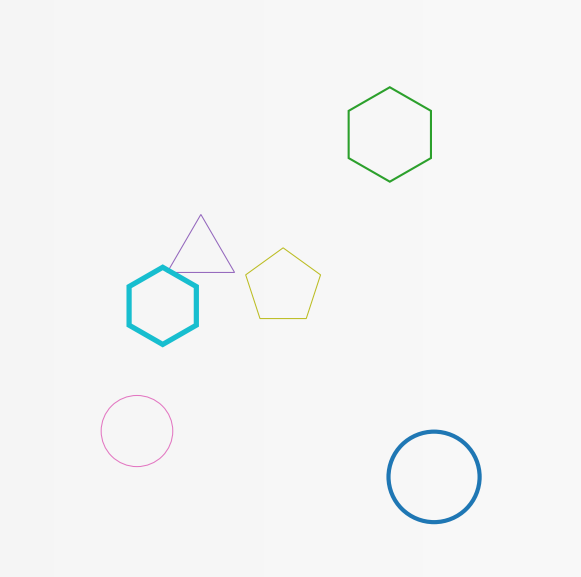[{"shape": "circle", "thickness": 2, "radius": 0.39, "center": [0.747, 0.173]}, {"shape": "hexagon", "thickness": 1, "radius": 0.41, "center": [0.671, 0.766]}, {"shape": "triangle", "thickness": 0.5, "radius": 0.33, "center": [0.346, 0.561]}, {"shape": "circle", "thickness": 0.5, "radius": 0.31, "center": [0.236, 0.253]}, {"shape": "pentagon", "thickness": 0.5, "radius": 0.34, "center": [0.487, 0.502]}, {"shape": "hexagon", "thickness": 2.5, "radius": 0.33, "center": [0.28, 0.469]}]